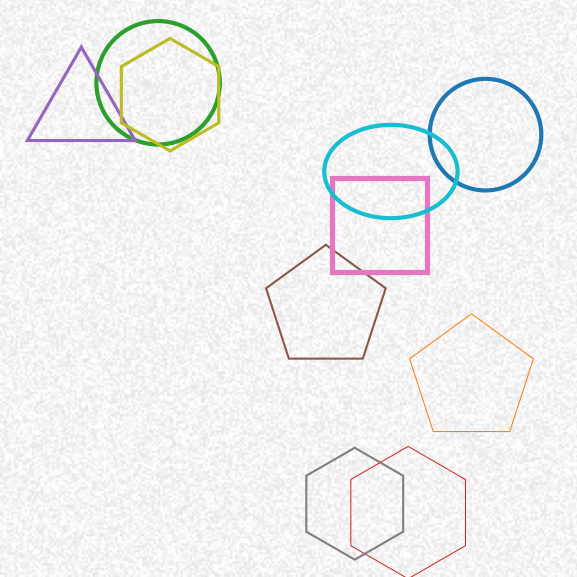[{"shape": "circle", "thickness": 2, "radius": 0.48, "center": [0.841, 0.766]}, {"shape": "pentagon", "thickness": 0.5, "radius": 0.56, "center": [0.816, 0.343]}, {"shape": "circle", "thickness": 2, "radius": 0.53, "center": [0.274, 0.856]}, {"shape": "hexagon", "thickness": 0.5, "radius": 0.57, "center": [0.707, 0.112]}, {"shape": "triangle", "thickness": 1.5, "radius": 0.54, "center": [0.141, 0.81]}, {"shape": "pentagon", "thickness": 1, "radius": 0.54, "center": [0.564, 0.466]}, {"shape": "square", "thickness": 2.5, "radius": 0.41, "center": [0.658, 0.61]}, {"shape": "hexagon", "thickness": 1, "radius": 0.48, "center": [0.614, 0.127]}, {"shape": "hexagon", "thickness": 1.5, "radius": 0.49, "center": [0.294, 0.835]}, {"shape": "oval", "thickness": 2, "radius": 0.58, "center": [0.677, 0.702]}]